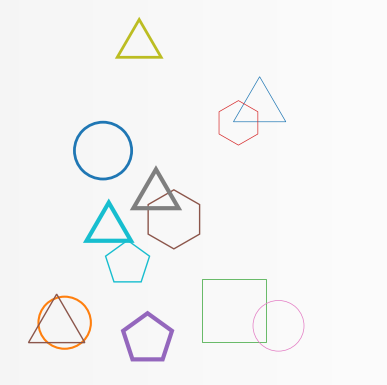[{"shape": "circle", "thickness": 2, "radius": 0.37, "center": [0.266, 0.609]}, {"shape": "triangle", "thickness": 0.5, "radius": 0.39, "center": [0.67, 0.723]}, {"shape": "circle", "thickness": 1.5, "radius": 0.34, "center": [0.167, 0.162]}, {"shape": "square", "thickness": 0.5, "radius": 0.41, "center": [0.604, 0.194]}, {"shape": "hexagon", "thickness": 0.5, "radius": 0.29, "center": [0.615, 0.681]}, {"shape": "pentagon", "thickness": 3, "radius": 0.33, "center": [0.381, 0.12]}, {"shape": "triangle", "thickness": 1, "radius": 0.42, "center": [0.146, 0.152]}, {"shape": "hexagon", "thickness": 1, "radius": 0.38, "center": [0.449, 0.43]}, {"shape": "circle", "thickness": 0.5, "radius": 0.33, "center": [0.719, 0.154]}, {"shape": "triangle", "thickness": 3, "radius": 0.34, "center": [0.402, 0.493]}, {"shape": "triangle", "thickness": 2, "radius": 0.33, "center": [0.359, 0.884]}, {"shape": "pentagon", "thickness": 1, "radius": 0.3, "center": [0.329, 0.316]}, {"shape": "triangle", "thickness": 3, "radius": 0.33, "center": [0.281, 0.408]}]